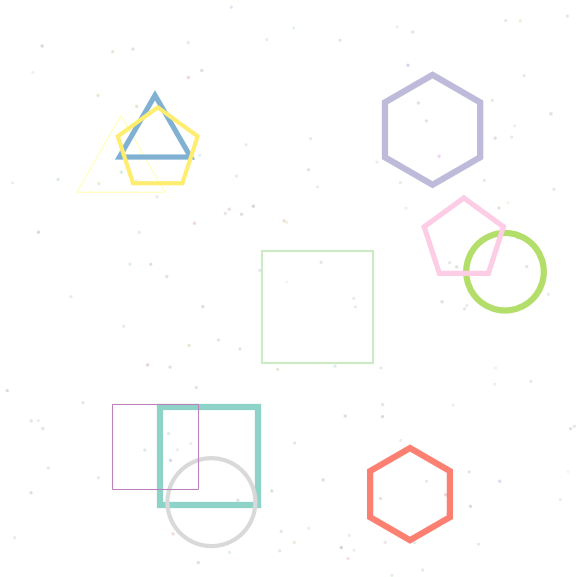[{"shape": "square", "thickness": 3, "radius": 0.42, "center": [0.362, 0.209]}, {"shape": "triangle", "thickness": 0.5, "radius": 0.44, "center": [0.209, 0.71]}, {"shape": "hexagon", "thickness": 3, "radius": 0.48, "center": [0.749, 0.774]}, {"shape": "hexagon", "thickness": 3, "radius": 0.4, "center": [0.71, 0.143]}, {"shape": "triangle", "thickness": 2.5, "radius": 0.36, "center": [0.268, 0.763]}, {"shape": "circle", "thickness": 3, "radius": 0.34, "center": [0.874, 0.529]}, {"shape": "pentagon", "thickness": 2.5, "radius": 0.36, "center": [0.803, 0.584]}, {"shape": "circle", "thickness": 2, "radius": 0.38, "center": [0.366, 0.13]}, {"shape": "square", "thickness": 0.5, "radius": 0.37, "center": [0.268, 0.226]}, {"shape": "square", "thickness": 1, "radius": 0.48, "center": [0.55, 0.468]}, {"shape": "pentagon", "thickness": 2, "radius": 0.36, "center": [0.273, 0.741]}]